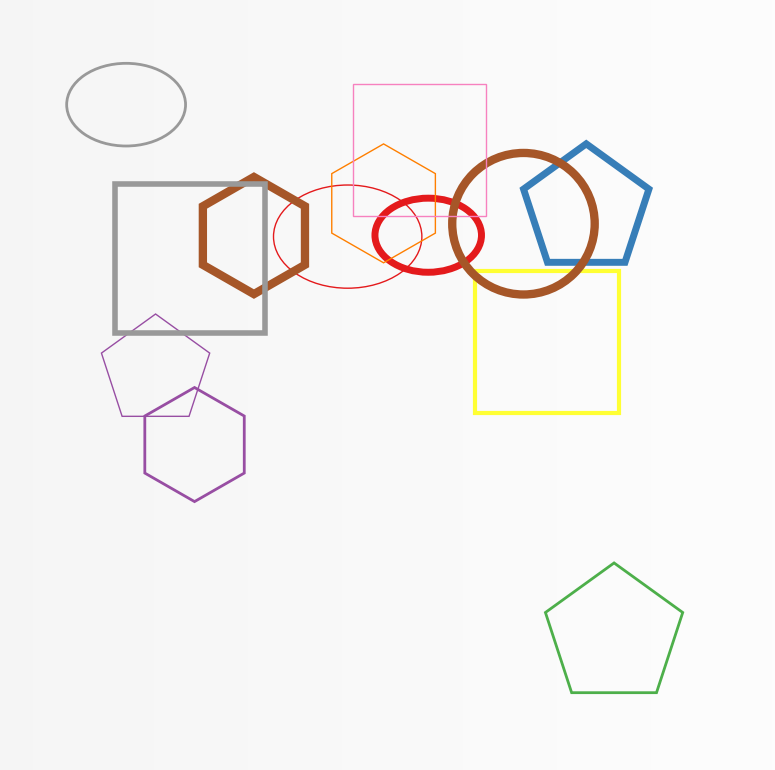[{"shape": "oval", "thickness": 0.5, "radius": 0.48, "center": [0.449, 0.693]}, {"shape": "oval", "thickness": 2.5, "radius": 0.34, "center": [0.553, 0.695]}, {"shape": "pentagon", "thickness": 2.5, "radius": 0.43, "center": [0.756, 0.728]}, {"shape": "pentagon", "thickness": 1, "radius": 0.47, "center": [0.792, 0.176]}, {"shape": "hexagon", "thickness": 1, "radius": 0.37, "center": [0.251, 0.423]}, {"shape": "pentagon", "thickness": 0.5, "radius": 0.37, "center": [0.201, 0.519]}, {"shape": "hexagon", "thickness": 0.5, "radius": 0.39, "center": [0.495, 0.736]}, {"shape": "square", "thickness": 1.5, "radius": 0.46, "center": [0.706, 0.556]}, {"shape": "circle", "thickness": 3, "radius": 0.46, "center": [0.675, 0.709]}, {"shape": "hexagon", "thickness": 3, "radius": 0.38, "center": [0.328, 0.694]}, {"shape": "square", "thickness": 0.5, "radius": 0.43, "center": [0.541, 0.806]}, {"shape": "oval", "thickness": 1, "radius": 0.38, "center": [0.163, 0.864]}, {"shape": "square", "thickness": 2, "radius": 0.48, "center": [0.245, 0.665]}]